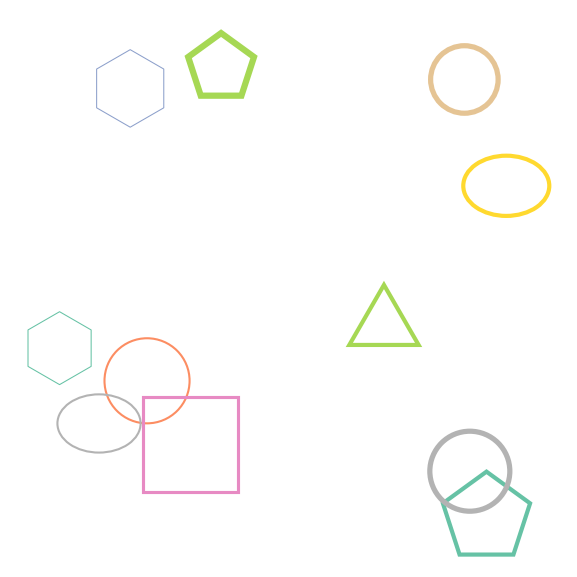[{"shape": "hexagon", "thickness": 0.5, "radius": 0.32, "center": [0.103, 0.396]}, {"shape": "pentagon", "thickness": 2, "radius": 0.4, "center": [0.842, 0.103]}, {"shape": "circle", "thickness": 1, "radius": 0.37, "center": [0.255, 0.34]}, {"shape": "hexagon", "thickness": 0.5, "radius": 0.34, "center": [0.225, 0.846]}, {"shape": "square", "thickness": 1.5, "radius": 0.41, "center": [0.33, 0.229]}, {"shape": "pentagon", "thickness": 3, "radius": 0.3, "center": [0.383, 0.882]}, {"shape": "triangle", "thickness": 2, "radius": 0.35, "center": [0.665, 0.436]}, {"shape": "oval", "thickness": 2, "radius": 0.37, "center": [0.877, 0.677]}, {"shape": "circle", "thickness": 2.5, "radius": 0.29, "center": [0.804, 0.862]}, {"shape": "oval", "thickness": 1, "radius": 0.36, "center": [0.171, 0.266]}, {"shape": "circle", "thickness": 2.5, "radius": 0.35, "center": [0.814, 0.183]}]